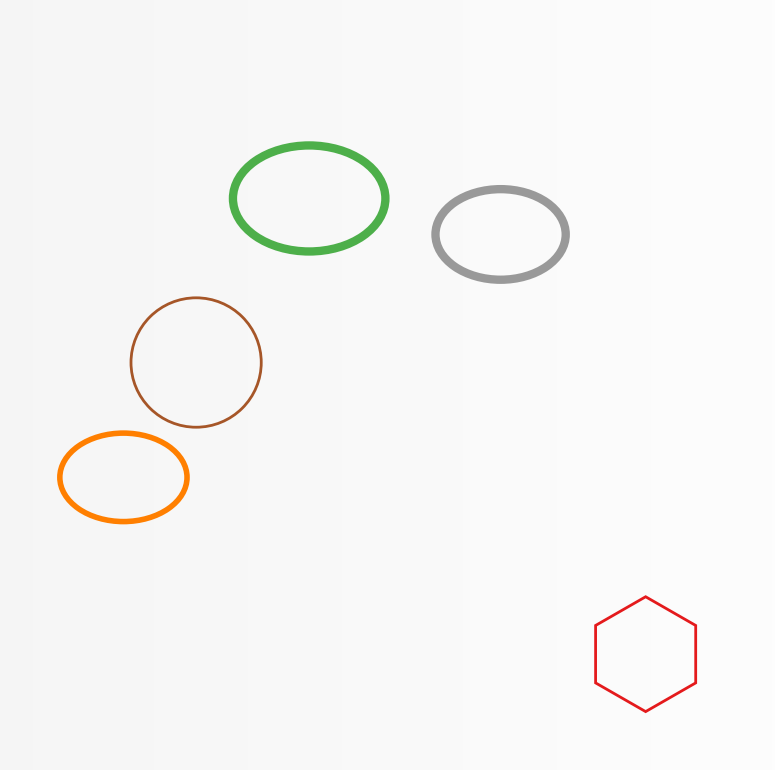[{"shape": "hexagon", "thickness": 1, "radius": 0.37, "center": [0.833, 0.15]}, {"shape": "oval", "thickness": 3, "radius": 0.49, "center": [0.399, 0.742]}, {"shape": "oval", "thickness": 2, "radius": 0.41, "center": [0.159, 0.38]}, {"shape": "circle", "thickness": 1, "radius": 0.42, "center": [0.253, 0.529]}, {"shape": "oval", "thickness": 3, "radius": 0.42, "center": [0.646, 0.696]}]